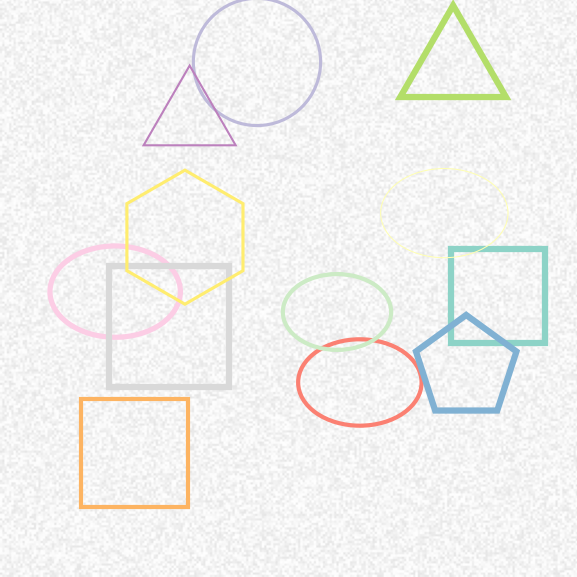[{"shape": "square", "thickness": 3, "radius": 0.41, "center": [0.863, 0.487]}, {"shape": "oval", "thickness": 0.5, "radius": 0.55, "center": [0.769, 0.63]}, {"shape": "circle", "thickness": 1.5, "radius": 0.55, "center": [0.445, 0.892]}, {"shape": "oval", "thickness": 2, "radius": 0.53, "center": [0.623, 0.337]}, {"shape": "pentagon", "thickness": 3, "radius": 0.46, "center": [0.807, 0.362]}, {"shape": "square", "thickness": 2, "radius": 0.47, "center": [0.233, 0.215]}, {"shape": "triangle", "thickness": 3, "radius": 0.53, "center": [0.785, 0.884]}, {"shape": "oval", "thickness": 2.5, "radius": 0.56, "center": [0.199, 0.494]}, {"shape": "square", "thickness": 3, "radius": 0.52, "center": [0.293, 0.434]}, {"shape": "triangle", "thickness": 1, "radius": 0.46, "center": [0.328, 0.794]}, {"shape": "oval", "thickness": 2, "radius": 0.47, "center": [0.584, 0.459]}, {"shape": "hexagon", "thickness": 1.5, "radius": 0.58, "center": [0.32, 0.588]}]